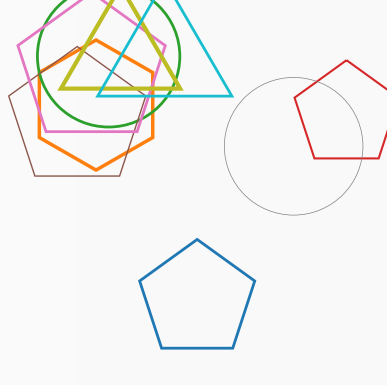[{"shape": "pentagon", "thickness": 2, "radius": 0.78, "center": [0.509, 0.222]}, {"shape": "hexagon", "thickness": 2.5, "radius": 0.84, "center": [0.248, 0.727]}, {"shape": "circle", "thickness": 2, "radius": 0.92, "center": [0.28, 0.854]}, {"shape": "pentagon", "thickness": 1.5, "radius": 0.71, "center": [0.894, 0.703]}, {"shape": "pentagon", "thickness": 1, "radius": 0.93, "center": [0.199, 0.693]}, {"shape": "pentagon", "thickness": 2, "radius": 1.0, "center": [0.236, 0.82]}, {"shape": "circle", "thickness": 0.5, "radius": 0.89, "center": [0.758, 0.62]}, {"shape": "triangle", "thickness": 3, "radius": 0.89, "center": [0.311, 0.859]}, {"shape": "triangle", "thickness": 2, "radius": 1.0, "center": [0.425, 0.85]}]